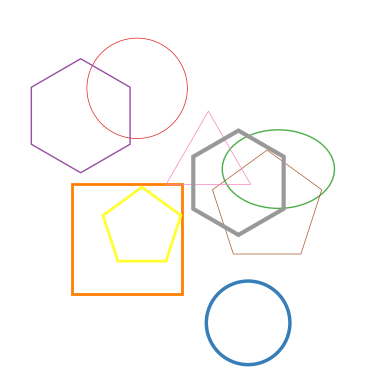[{"shape": "circle", "thickness": 0.5, "radius": 0.65, "center": [0.356, 0.771]}, {"shape": "circle", "thickness": 2.5, "radius": 0.54, "center": [0.644, 0.161]}, {"shape": "oval", "thickness": 1, "radius": 0.73, "center": [0.723, 0.561]}, {"shape": "hexagon", "thickness": 1, "radius": 0.74, "center": [0.21, 0.699]}, {"shape": "square", "thickness": 2, "radius": 0.71, "center": [0.329, 0.379]}, {"shape": "pentagon", "thickness": 2, "radius": 0.53, "center": [0.369, 0.408]}, {"shape": "pentagon", "thickness": 0.5, "radius": 0.75, "center": [0.694, 0.461]}, {"shape": "triangle", "thickness": 0.5, "radius": 0.63, "center": [0.541, 0.584]}, {"shape": "hexagon", "thickness": 3, "radius": 0.68, "center": [0.619, 0.525]}]